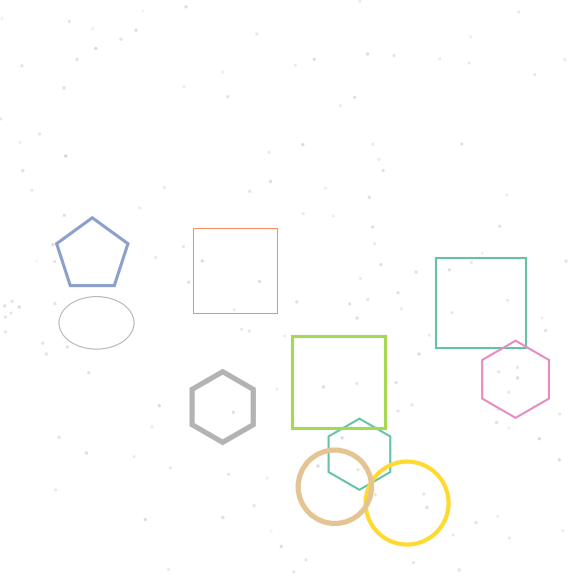[{"shape": "hexagon", "thickness": 1, "radius": 0.31, "center": [0.622, 0.213]}, {"shape": "square", "thickness": 1, "radius": 0.39, "center": [0.833, 0.474]}, {"shape": "square", "thickness": 0.5, "radius": 0.37, "center": [0.407, 0.531]}, {"shape": "pentagon", "thickness": 1.5, "radius": 0.32, "center": [0.16, 0.557]}, {"shape": "hexagon", "thickness": 1, "radius": 0.33, "center": [0.893, 0.342]}, {"shape": "square", "thickness": 1.5, "radius": 0.4, "center": [0.587, 0.338]}, {"shape": "circle", "thickness": 2, "radius": 0.36, "center": [0.705, 0.128]}, {"shape": "circle", "thickness": 2.5, "radius": 0.32, "center": [0.58, 0.156]}, {"shape": "hexagon", "thickness": 2.5, "radius": 0.31, "center": [0.386, 0.294]}, {"shape": "oval", "thickness": 0.5, "radius": 0.33, "center": [0.167, 0.44]}]